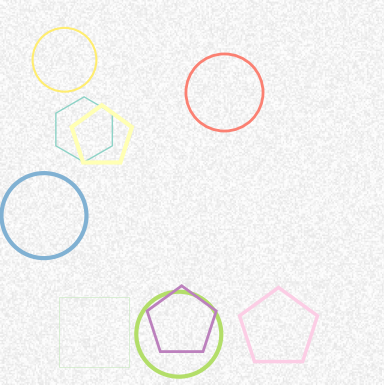[{"shape": "hexagon", "thickness": 1, "radius": 0.42, "center": [0.218, 0.664]}, {"shape": "pentagon", "thickness": 3, "radius": 0.41, "center": [0.264, 0.645]}, {"shape": "circle", "thickness": 2, "radius": 0.5, "center": [0.583, 0.76]}, {"shape": "circle", "thickness": 3, "radius": 0.55, "center": [0.114, 0.44]}, {"shape": "circle", "thickness": 3, "radius": 0.55, "center": [0.464, 0.132]}, {"shape": "pentagon", "thickness": 2.5, "radius": 0.53, "center": [0.723, 0.147]}, {"shape": "pentagon", "thickness": 2, "radius": 0.47, "center": [0.472, 0.163]}, {"shape": "square", "thickness": 0.5, "radius": 0.46, "center": [0.244, 0.137]}, {"shape": "circle", "thickness": 1.5, "radius": 0.41, "center": [0.168, 0.845]}]